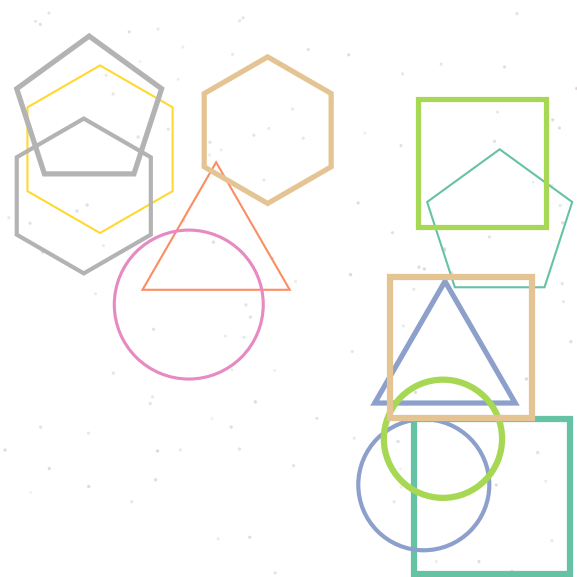[{"shape": "pentagon", "thickness": 1, "radius": 0.66, "center": [0.865, 0.609]}, {"shape": "square", "thickness": 3, "radius": 0.67, "center": [0.852, 0.139]}, {"shape": "triangle", "thickness": 1, "radius": 0.74, "center": [0.374, 0.571]}, {"shape": "circle", "thickness": 2, "radius": 0.57, "center": [0.734, 0.16]}, {"shape": "triangle", "thickness": 2.5, "radius": 0.7, "center": [0.771, 0.371]}, {"shape": "circle", "thickness": 1.5, "radius": 0.64, "center": [0.327, 0.472]}, {"shape": "square", "thickness": 2.5, "radius": 0.56, "center": [0.835, 0.717]}, {"shape": "circle", "thickness": 3, "radius": 0.51, "center": [0.767, 0.239]}, {"shape": "hexagon", "thickness": 1, "radius": 0.73, "center": [0.173, 0.741]}, {"shape": "square", "thickness": 3, "radius": 0.61, "center": [0.798, 0.398]}, {"shape": "hexagon", "thickness": 2.5, "radius": 0.63, "center": [0.464, 0.774]}, {"shape": "pentagon", "thickness": 2.5, "radius": 0.66, "center": [0.154, 0.805]}, {"shape": "hexagon", "thickness": 2, "radius": 0.67, "center": [0.145, 0.66]}]